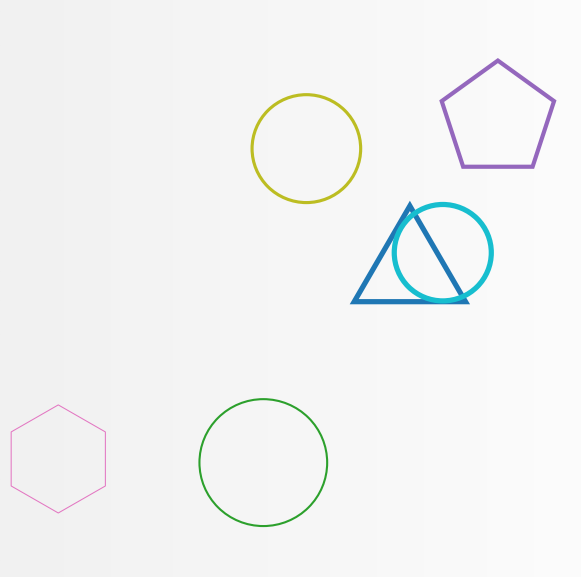[{"shape": "triangle", "thickness": 2.5, "radius": 0.55, "center": [0.705, 0.532]}, {"shape": "circle", "thickness": 1, "radius": 0.55, "center": [0.453, 0.198]}, {"shape": "pentagon", "thickness": 2, "radius": 0.51, "center": [0.857, 0.793]}, {"shape": "hexagon", "thickness": 0.5, "radius": 0.47, "center": [0.1, 0.204]}, {"shape": "circle", "thickness": 1.5, "radius": 0.47, "center": [0.527, 0.742]}, {"shape": "circle", "thickness": 2.5, "radius": 0.42, "center": [0.762, 0.562]}]